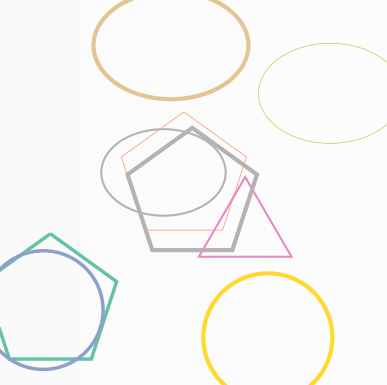[{"shape": "pentagon", "thickness": 2.5, "radius": 0.9, "center": [0.13, 0.213]}, {"shape": "pentagon", "thickness": 0.5, "radius": 0.85, "center": [0.475, 0.54]}, {"shape": "circle", "thickness": 2.5, "radius": 0.77, "center": [0.112, 0.195]}, {"shape": "triangle", "thickness": 1.5, "radius": 0.69, "center": [0.633, 0.402]}, {"shape": "oval", "thickness": 0.5, "radius": 0.93, "center": [0.853, 0.758]}, {"shape": "circle", "thickness": 3, "radius": 0.83, "center": [0.691, 0.123]}, {"shape": "oval", "thickness": 3, "radius": 1.0, "center": [0.441, 0.882]}, {"shape": "oval", "thickness": 1.5, "radius": 0.8, "center": [0.422, 0.552]}, {"shape": "pentagon", "thickness": 3, "radius": 0.88, "center": [0.496, 0.492]}]